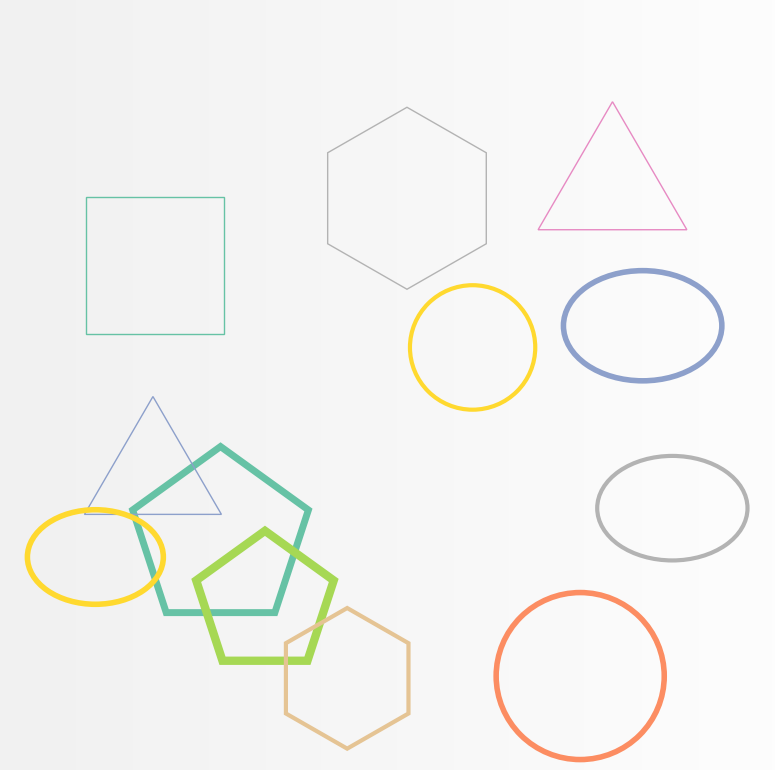[{"shape": "pentagon", "thickness": 2.5, "radius": 0.6, "center": [0.285, 0.301]}, {"shape": "square", "thickness": 0.5, "radius": 0.44, "center": [0.201, 0.655]}, {"shape": "circle", "thickness": 2, "radius": 0.54, "center": [0.749, 0.122]}, {"shape": "triangle", "thickness": 0.5, "radius": 0.51, "center": [0.197, 0.383]}, {"shape": "oval", "thickness": 2, "radius": 0.51, "center": [0.829, 0.577]}, {"shape": "triangle", "thickness": 0.5, "radius": 0.55, "center": [0.79, 0.757]}, {"shape": "pentagon", "thickness": 3, "radius": 0.47, "center": [0.342, 0.217]}, {"shape": "circle", "thickness": 1.5, "radius": 0.4, "center": [0.61, 0.549]}, {"shape": "oval", "thickness": 2, "radius": 0.44, "center": [0.123, 0.277]}, {"shape": "hexagon", "thickness": 1.5, "radius": 0.46, "center": [0.448, 0.119]}, {"shape": "hexagon", "thickness": 0.5, "radius": 0.59, "center": [0.525, 0.743]}, {"shape": "oval", "thickness": 1.5, "radius": 0.48, "center": [0.868, 0.34]}]